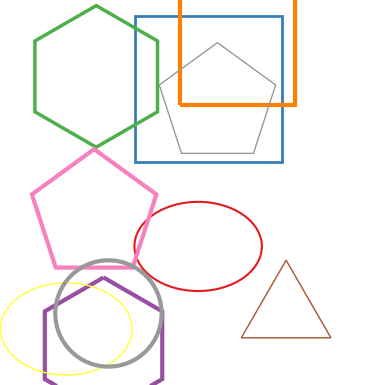[{"shape": "oval", "thickness": 1.5, "radius": 0.83, "center": [0.515, 0.36]}, {"shape": "square", "thickness": 2, "radius": 0.95, "center": [0.541, 0.769]}, {"shape": "hexagon", "thickness": 2.5, "radius": 0.92, "center": [0.25, 0.802]}, {"shape": "hexagon", "thickness": 3, "radius": 0.88, "center": [0.269, 0.103]}, {"shape": "square", "thickness": 3, "radius": 0.74, "center": [0.617, 0.875]}, {"shape": "oval", "thickness": 1, "radius": 0.85, "center": [0.172, 0.146]}, {"shape": "triangle", "thickness": 1, "radius": 0.67, "center": [0.743, 0.19]}, {"shape": "pentagon", "thickness": 3, "radius": 0.85, "center": [0.245, 0.443]}, {"shape": "pentagon", "thickness": 1, "radius": 0.79, "center": [0.565, 0.73]}, {"shape": "circle", "thickness": 3, "radius": 0.69, "center": [0.282, 0.186]}]